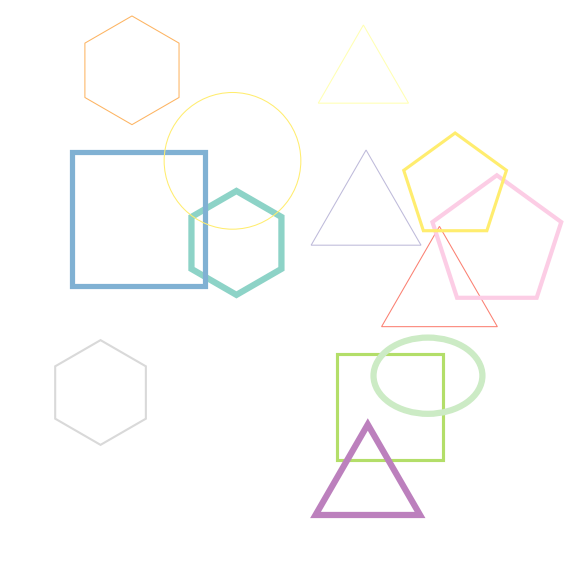[{"shape": "hexagon", "thickness": 3, "radius": 0.45, "center": [0.409, 0.578]}, {"shape": "triangle", "thickness": 0.5, "radius": 0.45, "center": [0.629, 0.866]}, {"shape": "triangle", "thickness": 0.5, "radius": 0.55, "center": [0.634, 0.629]}, {"shape": "triangle", "thickness": 0.5, "radius": 0.58, "center": [0.761, 0.491]}, {"shape": "square", "thickness": 2.5, "radius": 0.58, "center": [0.24, 0.62]}, {"shape": "hexagon", "thickness": 0.5, "radius": 0.47, "center": [0.229, 0.877]}, {"shape": "square", "thickness": 1.5, "radius": 0.46, "center": [0.675, 0.295]}, {"shape": "pentagon", "thickness": 2, "radius": 0.59, "center": [0.86, 0.578]}, {"shape": "hexagon", "thickness": 1, "radius": 0.45, "center": [0.174, 0.319]}, {"shape": "triangle", "thickness": 3, "radius": 0.52, "center": [0.637, 0.16]}, {"shape": "oval", "thickness": 3, "radius": 0.47, "center": [0.741, 0.349]}, {"shape": "pentagon", "thickness": 1.5, "radius": 0.47, "center": [0.788, 0.675]}, {"shape": "circle", "thickness": 0.5, "radius": 0.59, "center": [0.403, 0.721]}]